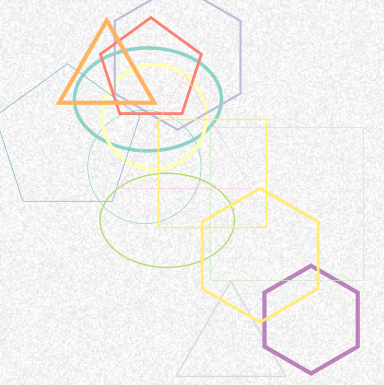[{"shape": "oval", "thickness": 2.5, "radius": 0.95, "center": [0.384, 0.742]}, {"shape": "circle", "thickness": 0.5, "radius": 0.74, "center": [0.375, 0.566]}, {"shape": "circle", "thickness": 2.5, "radius": 0.68, "center": [0.401, 0.696]}, {"shape": "hexagon", "thickness": 1.5, "radius": 0.94, "center": [0.461, 0.851]}, {"shape": "pentagon", "thickness": 2, "radius": 0.69, "center": [0.392, 0.816]}, {"shape": "pentagon", "thickness": 0.5, "radius": 0.99, "center": [0.175, 0.637]}, {"shape": "triangle", "thickness": 3, "radius": 0.71, "center": [0.277, 0.804]}, {"shape": "oval", "thickness": 1, "radius": 0.87, "center": [0.434, 0.428]}, {"shape": "triangle", "thickness": 0.5, "radius": 0.99, "center": [0.481, 0.609]}, {"shape": "triangle", "thickness": 1, "radius": 0.82, "center": [0.6, 0.105]}, {"shape": "hexagon", "thickness": 3, "radius": 0.7, "center": [0.808, 0.17]}, {"shape": "square", "thickness": 0.5, "radius": 1.0, "center": [0.745, 0.471]}, {"shape": "hexagon", "thickness": 2, "radius": 0.87, "center": [0.676, 0.337]}, {"shape": "square", "thickness": 1, "radius": 0.7, "center": [0.55, 0.551]}]